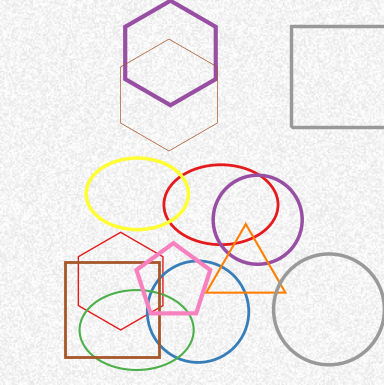[{"shape": "hexagon", "thickness": 1, "radius": 0.63, "center": [0.313, 0.27]}, {"shape": "oval", "thickness": 2, "radius": 0.74, "center": [0.574, 0.468]}, {"shape": "circle", "thickness": 2, "radius": 0.66, "center": [0.514, 0.19]}, {"shape": "oval", "thickness": 1.5, "radius": 0.74, "center": [0.355, 0.143]}, {"shape": "hexagon", "thickness": 3, "radius": 0.68, "center": [0.443, 0.862]}, {"shape": "circle", "thickness": 2.5, "radius": 0.58, "center": [0.669, 0.429]}, {"shape": "triangle", "thickness": 1.5, "radius": 0.59, "center": [0.638, 0.299]}, {"shape": "oval", "thickness": 2.5, "radius": 0.66, "center": [0.357, 0.496]}, {"shape": "hexagon", "thickness": 0.5, "radius": 0.73, "center": [0.439, 0.753]}, {"shape": "square", "thickness": 2, "radius": 0.62, "center": [0.291, 0.195]}, {"shape": "pentagon", "thickness": 3, "radius": 0.5, "center": [0.45, 0.268]}, {"shape": "circle", "thickness": 2.5, "radius": 0.72, "center": [0.855, 0.196]}, {"shape": "square", "thickness": 2.5, "radius": 0.66, "center": [0.887, 0.8]}]